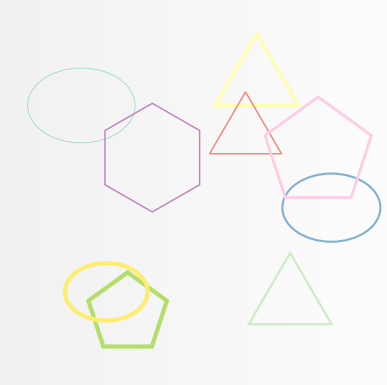[{"shape": "oval", "thickness": 0.5, "radius": 0.69, "center": [0.21, 0.726]}, {"shape": "triangle", "thickness": 2.5, "radius": 0.62, "center": [0.662, 0.789]}, {"shape": "triangle", "thickness": 1, "radius": 0.54, "center": [0.634, 0.654]}, {"shape": "oval", "thickness": 1.5, "radius": 0.63, "center": [0.855, 0.461]}, {"shape": "pentagon", "thickness": 3, "radius": 0.53, "center": [0.329, 0.186]}, {"shape": "pentagon", "thickness": 2, "radius": 0.72, "center": [0.821, 0.604]}, {"shape": "hexagon", "thickness": 1, "radius": 0.71, "center": [0.393, 0.591]}, {"shape": "triangle", "thickness": 1.5, "radius": 0.62, "center": [0.749, 0.22]}, {"shape": "oval", "thickness": 3, "radius": 0.53, "center": [0.274, 0.242]}]